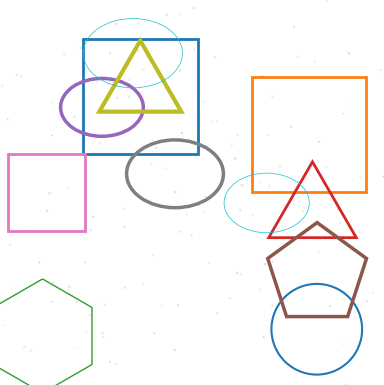[{"shape": "square", "thickness": 2, "radius": 0.75, "center": [0.366, 0.75]}, {"shape": "circle", "thickness": 1.5, "radius": 0.59, "center": [0.823, 0.145]}, {"shape": "square", "thickness": 2, "radius": 0.74, "center": [0.803, 0.651]}, {"shape": "hexagon", "thickness": 1, "radius": 0.74, "center": [0.111, 0.127]}, {"shape": "triangle", "thickness": 2, "radius": 0.66, "center": [0.812, 0.448]}, {"shape": "oval", "thickness": 2.5, "radius": 0.54, "center": [0.265, 0.721]}, {"shape": "pentagon", "thickness": 2.5, "radius": 0.67, "center": [0.824, 0.287]}, {"shape": "square", "thickness": 2, "radius": 0.5, "center": [0.121, 0.499]}, {"shape": "oval", "thickness": 2.5, "radius": 0.63, "center": [0.455, 0.549]}, {"shape": "triangle", "thickness": 3, "radius": 0.61, "center": [0.364, 0.771]}, {"shape": "oval", "thickness": 0.5, "radius": 0.64, "center": [0.345, 0.862]}, {"shape": "oval", "thickness": 0.5, "radius": 0.55, "center": [0.693, 0.473]}]